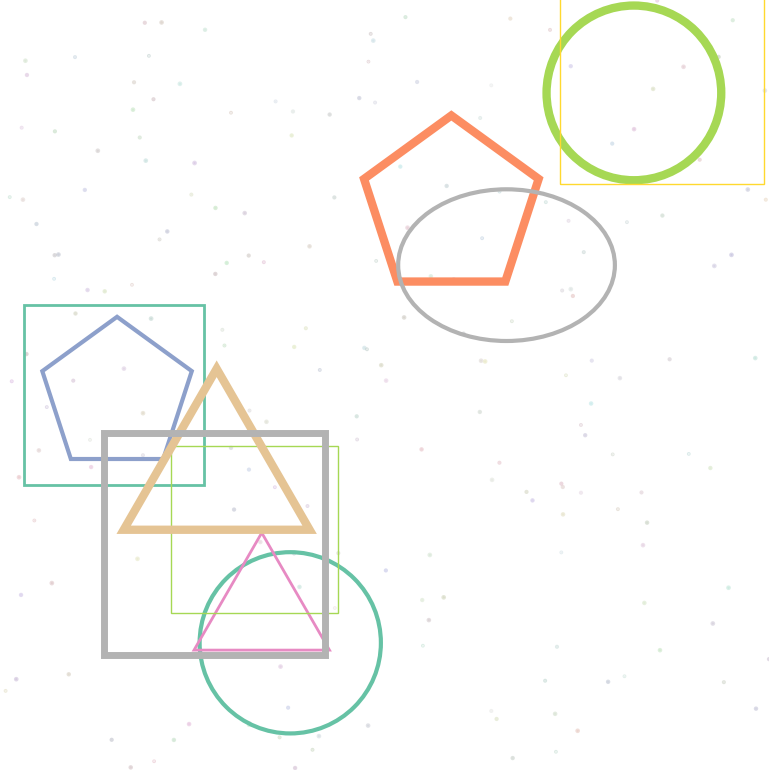[{"shape": "circle", "thickness": 1.5, "radius": 0.59, "center": [0.377, 0.165]}, {"shape": "square", "thickness": 1, "radius": 0.58, "center": [0.148, 0.488]}, {"shape": "pentagon", "thickness": 3, "radius": 0.6, "center": [0.586, 0.731]}, {"shape": "pentagon", "thickness": 1.5, "radius": 0.51, "center": [0.152, 0.486]}, {"shape": "triangle", "thickness": 1, "radius": 0.51, "center": [0.34, 0.206]}, {"shape": "square", "thickness": 0.5, "radius": 0.54, "center": [0.33, 0.312]}, {"shape": "circle", "thickness": 3, "radius": 0.57, "center": [0.823, 0.879]}, {"shape": "square", "thickness": 0.5, "radius": 0.66, "center": [0.86, 0.894]}, {"shape": "triangle", "thickness": 3, "radius": 0.7, "center": [0.281, 0.382]}, {"shape": "square", "thickness": 2.5, "radius": 0.72, "center": [0.279, 0.293]}, {"shape": "oval", "thickness": 1.5, "radius": 0.7, "center": [0.658, 0.656]}]